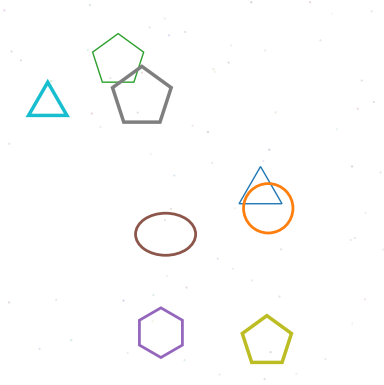[{"shape": "triangle", "thickness": 1, "radius": 0.32, "center": [0.677, 0.503]}, {"shape": "circle", "thickness": 2, "radius": 0.32, "center": [0.697, 0.459]}, {"shape": "pentagon", "thickness": 1, "radius": 0.35, "center": [0.307, 0.843]}, {"shape": "hexagon", "thickness": 2, "radius": 0.32, "center": [0.418, 0.136]}, {"shape": "oval", "thickness": 2, "radius": 0.39, "center": [0.43, 0.392]}, {"shape": "pentagon", "thickness": 2.5, "radius": 0.4, "center": [0.368, 0.748]}, {"shape": "pentagon", "thickness": 2.5, "radius": 0.34, "center": [0.693, 0.113]}, {"shape": "triangle", "thickness": 2.5, "radius": 0.29, "center": [0.124, 0.729]}]